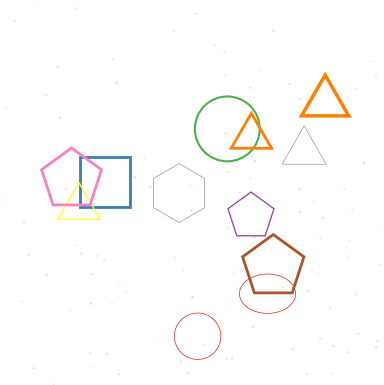[{"shape": "circle", "thickness": 0.5, "radius": 0.3, "center": [0.513, 0.127]}, {"shape": "oval", "thickness": 0.5, "radius": 0.36, "center": [0.695, 0.237]}, {"shape": "square", "thickness": 2, "radius": 0.33, "center": [0.274, 0.527]}, {"shape": "circle", "thickness": 1.5, "radius": 0.42, "center": [0.59, 0.665]}, {"shape": "pentagon", "thickness": 1, "radius": 0.31, "center": [0.652, 0.438]}, {"shape": "triangle", "thickness": 2.5, "radius": 0.35, "center": [0.845, 0.734]}, {"shape": "triangle", "thickness": 2, "radius": 0.3, "center": [0.653, 0.645]}, {"shape": "triangle", "thickness": 1, "radius": 0.32, "center": [0.205, 0.462]}, {"shape": "pentagon", "thickness": 2, "radius": 0.42, "center": [0.71, 0.307]}, {"shape": "pentagon", "thickness": 2, "radius": 0.41, "center": [0.186, 0.534]}, {"shape": "triangle", "thickness": 0.5, "radius": 0.33, "center": [0.79, 0.607]}, {"shape": "hexagon", "thickness": 0.5, "radius": 0.38, "center": [0.465, 0.499]}]